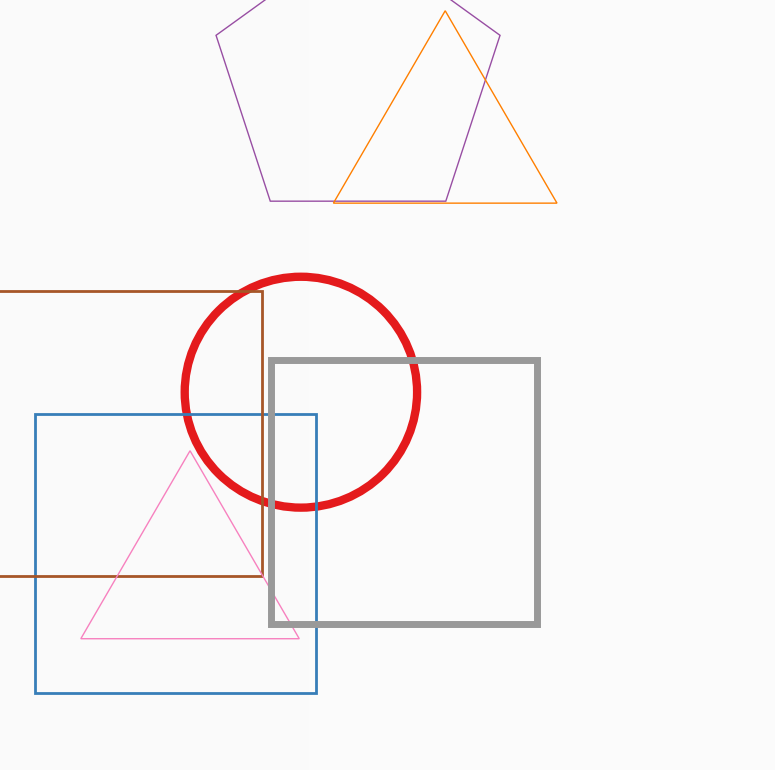[{"shape": "circle", "thickness": 3, "radius": 0.75, "center": [0.388, 0.491]}, {"shape": "square", "thickness": 1, "radius": 0.91, "center": [0.227, 0.281]}, {"shape": "pentagon", "thickness": 0.5, "radius": 0.96, "center": [0.462, 0.895]}, {"shape": "triangle", "thickness": 0.5, "radius": 0.83, "center": [0.574, 0.819]}, {"shape": "square", "thickness": 1, "radius": 0.93, "center": [0.152, 0.437]}, {"shape": "triangle", "thickness": 0.5, "radius": 0.81, "center": [0.245, 0.252]}, {"shape": "square", "thickness": 2.5, "radius": 0.86, "center": [0.521, 0.362]}]